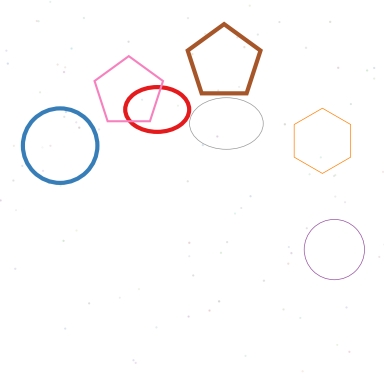[{"shape": "oval", "thickness": 3, "radius": 0.42, "center": [0.408, 0.716]}, {"shape": "circle", "thickness": 3, "radius": 0.48, "center": [0.156, 0.622]}, {"shape": "circle", "thickness": 0.5, "radius": 0.39, "center": [0.868, 0.352]}, {"shape": "hexagon", "thickness": 0.5, "radius": 0.42, "center": [0.837, 0.634]}, {"shape": "pentagon", "thickness": 3, "radius": 0.5, "center": [0.582, 0.838]}, {"shape": "pentagon", "thickness": 1.5, "radius": 0.47, "center": [0.334, 0.761]}, {"shape": "oval", "thickness": 0.5, "radius": 0.48, "center": [0.588, 0.679]}]